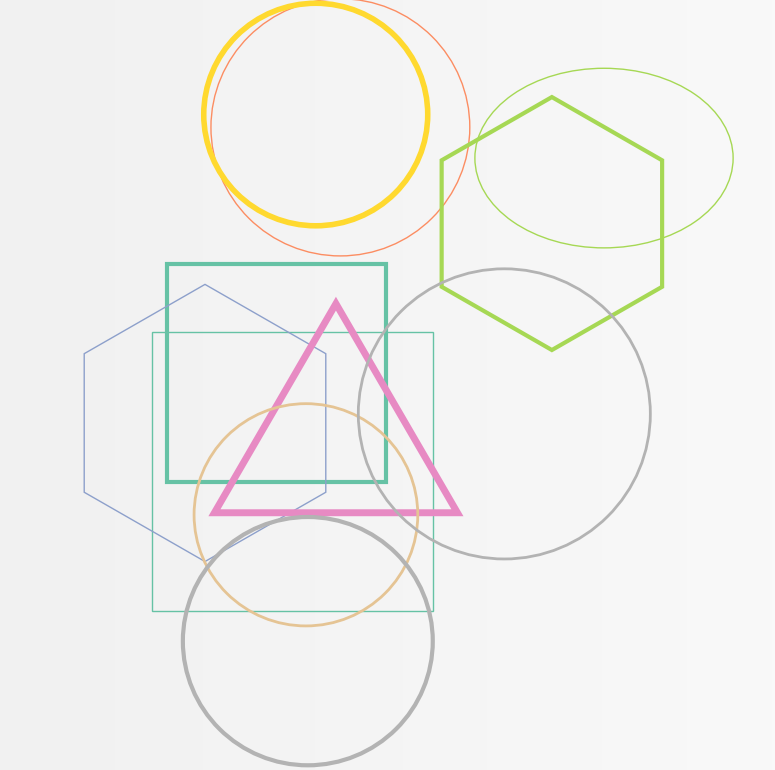[{"shape": "square", "thickness": 0.5, "radius": 0.91, "center": [0.377, 0.388]}, {"shape": "square", "thickness": 1.5, "radius": 0.71, "center": [0.357, 0.515]}, {"shape": "circle", "thickness": 0.5, "radius": 0.84, "center": [0.439, 0.835]}, {"shape": "hexagon", "thickness": 0.5, "radius": 0.9, "center": [0.265, 0.451]}, {"shape": "triangle", "thickness": 2.5, "radius": 0.91, "center": [0.433, 0.425]}, {"shape": "oval", "thickness": 0.5, "radius": 0.83, "center": [0.779, 0.795]}, {"shape": "hexagon", "thickness": 1.5, "radius": 0.82, "center": [0.712, 0.71]}, {"shape": "circle", "thickness": 2, "radius": 0.72, "center": [0.407, 0.851]}, {"shape": "circle", "thickness": 1, "radius": 0.72, "center": [0.395, 0.331]}, {"shape": "circle", "thickness": 1.5, "radius": 0.81, "center": [0.397, 0.167]}, {"shape": "circle", "thickness": 1, "radius": 0.94, "center": [0.651, 0.462]}]